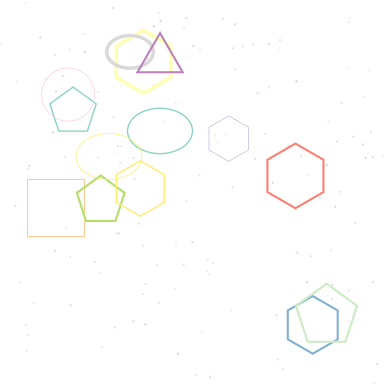[{"shape": "oval", "thickness": 1, "radius": 0.42, "center": [0.416, 0.66]}, {"shape": "pentagon", "thickness": 1, "radius": 0.32, "center": [0.19, 0.711]}, {"shape": "hexagon", "thickness": 2.5, "radius": 0.41, "center": [0.373, 0.84]}, {"shape": "hexagon", "thickness": 0.5, "radius": 0.3, "center": [0.594, 0.64]}, {"shape": "hexagon", "thickness": 1.5, "radius": 0.42, "center": [0.767, 0.543]}, {"shape": "hexagon", "thickness": 1.5, "radius": 0.37, "center": [0.812, 0.156]}, {"shape": "square", "thickness": 0.5, "radius": 0.37, "center": [0.145, 0.46]}, {"shape": "pentagon", "thickness": 1.5, "radius": 0.33, "center": [0.262, 0.479]}, {"shape": "circle", "thickness": 0.5, "radius": 0.34, "center": [0.177, 0.754]}, {"shape": "oval", "thickness": 2.5, "radius": 0.3, "center": [0.338, 0.865]}, {"shape": "triangle", "thickness": 1.5, "radius": 0.34, "center": [0.416, 0.846]}, {"shape": "pentagon", "thickness": 1.5, "radius": 0.42, "center": [0.848, 0.18]}, {"shape": "oval", "thickness": 0.5, "radius": 0.43, "center": [0.283, 0.593]}, {"shape": "hexagon", "thickness": 1, "radius": 0.36, "center": [0.364, 0.51]}]